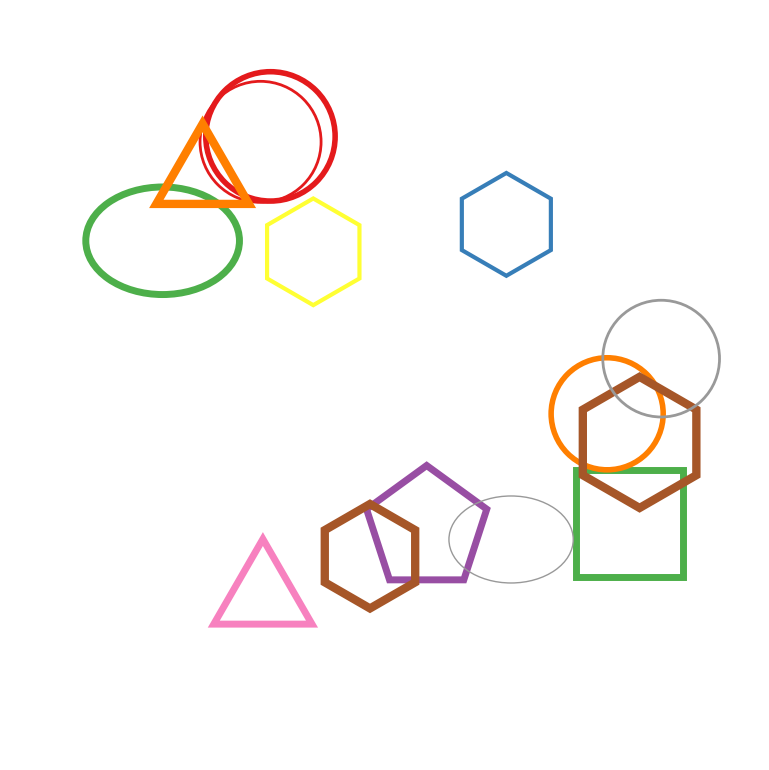[{"shape": "circle", "thickness": 1, "radius": 0.39, "center": [0.338, 0.816]}, {"shape": "circle", "thickness": 2, "radius": 0.42, "center": [0.351, 0.823]}, {"shape": "hexagon", "thickness": 1.5, "radius": 0.33, "center": [0.658, 0.709]}, {"shape": "oval", "thickness": 2.5, "radius": 0.5, "center": [0.211, 0.687]}, {"shape": "square", "thickness": 2.5, "radius": 0.35, "center": [0.817, 0.32]}, {"shape": "pentagon", "thickness": 2.5, "radius": 0.41, "center": [0.554, 0.313]}, {"shape": "circle", "thickness": 2, "radius": 0.36, "center": [0.789, 0.463]}, {"shape": "triangle", "thickness": 3, "radius": 0.35, "center": [0.263, 0.77]}, {"shape": "hexagon", "thickness": 1.5, "radius": 0.35, "center": [0.407, 0.673]}, {"shape": "hexagon", "thickness": 3, "radius": 0.34, "center": [0.481, 0.278]}, {"shape": "hexagon", "thickness": 3, "radius": 0.43, "center": [0.831, 0.425]}, {"shape": "triangle", "thickness": 2.5, "radius": 0.37, "center": [0.341, 0.226]}, {"shape": "oval", "thickness": 0.5, "radius": 0.4, "center": [0.664, 0.299]}, {"shape": "circle", "thickness": 1, "radius": 0.38, "center": [0.859, 0.534]}]